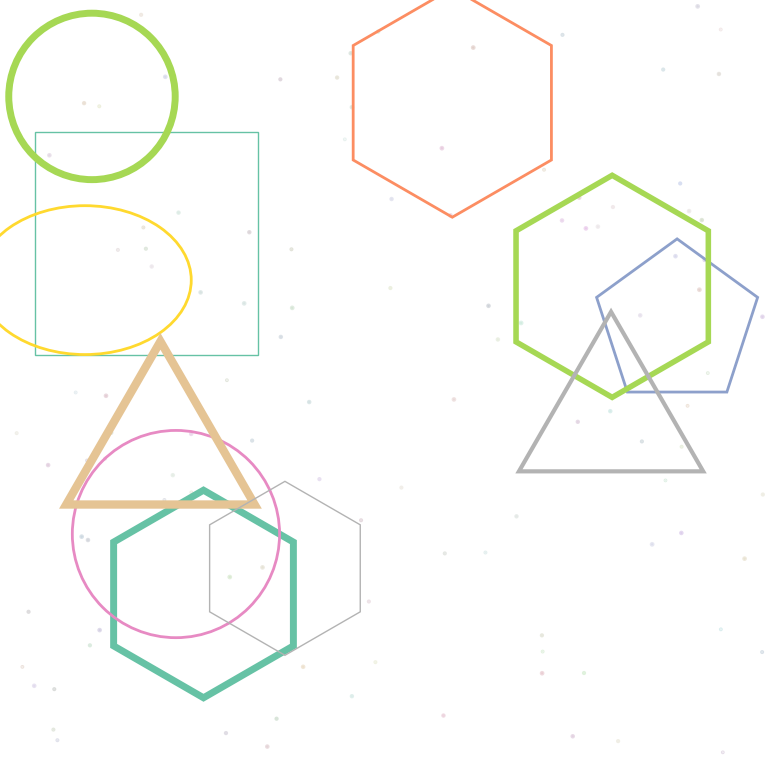[{"shape": "square", "thickness": 0.5, "radius": 0.73, "center": [0.19, 0.684]}, {"shape": "hexagon", "thickness": 2.5, "radius": 0.67, "center": [0.264, 0.229]}, {"shape": "hexagon", "thickness": 1, "radius": 0.74, "center": [0.587, 0.867]}, {"shape": "pentagon", "thickness": 1, "radius": 0.55, "center": [0.879, 0.58]}, {"shape": "circle", "thickness": 1, "radius": 0.67, "center": [0.229, 0.306]}, {"shape": "circle", "thickness": 2.5, "radius": 0.54, "center": [0.119, 0.875]}, {"shape": "hexagon", "thickness": 2, "radius": 0.72, "center": [0.795, 0.628]}, {"shape": "oval", "thickness": 1, "radius": 0.69, "center": [0.11, 0.636]}, {"shape": "triangle", "thickness": 3, "radius": 0.71, "center": [0.208, 0.415]}, {"shape": "hexagon", "thickness": 0.5, "radius": 0.56, "center": [0.37, 0.262]}, {"shape": "triangle", "thickness": 1.5, "radius": 0.69, "center": [0.794, 0.457]}]